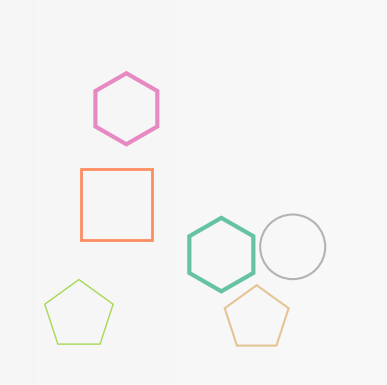[{"shape": "hexagon", "thickness": 3, "radius": 0.48, "center": [0.571, 0.339]}, {"shape": "square", "thickness": 2, "radius": 0.46, "center": [0.301, 0.468]}, {"shape": "hexagon", "thickness": 3, "radius": 0.46, "center": [0.326, 0.718]}, {"shape": "pentagon", "thickness": 1, "radius": 0.46, "center": [0.204, 0.181]}, {"shape": "pentagon", "thickness": 1.5, "radius": 0.43, "center": [0.662, 0.173]}, {"shape": "circle", "thickness": 1.5, "radius": 0.42, "center": [0.755, 0.359]}]